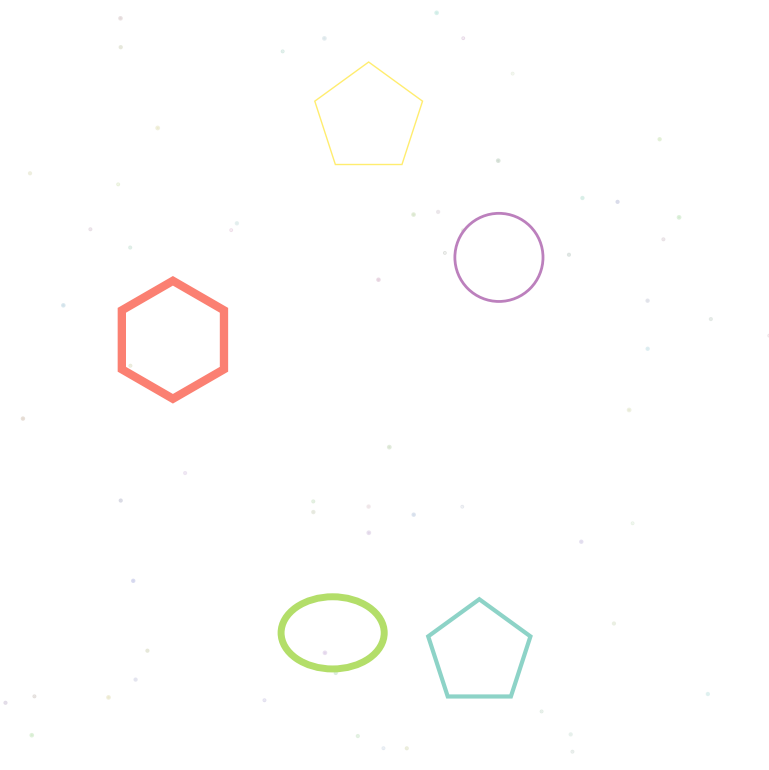[{"shape": "pentagon", "thickness": 1.5, "radius": 0.35, "center": [0.622, 0.152]}, {"shape": "hexagon", "thickness": 3, "radius": 0.38, "center": [0.225, 0.559]}, {"shape": "oval", "thickness": 2.5, "radius": 0.33, "center": [0.432, 0.178]}, {"shape": "circle", "thickness": 1, "radius": 0.29, "center": [0.648, 0.666]}, {"shape": "pentagon", "thickness": 0.5, "radius": 0.37, "center": [0.479, 0.846]}]